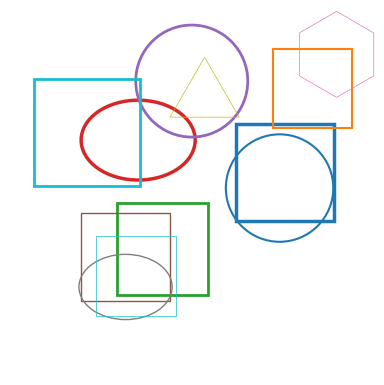[{"shape": "square", "thickness": 2.5, "radius": 0.63, "center": [0.74, 0.552]}, {"shape": "circle", "thickness": 1.5, "radius": 0.7, "center": [0.726, 0.512]}, {"shape": "square", "thickness": 1.5, "radius": 0.51, "center": [0.811, 0.77]}, {"shape": "square", "thickness": 2, "radius": 0.59, "center": [0.422, 0.354]}, {"shape": "oval", "thickness": 2.5, "radius": 0.74, "center": [0.359, 0.636]}, {"shape": "circle", "thickness": 2, "radius": 0.73, "center": [0.498, 0.789]}, {"shape": "square", "thickness": 1, "radius": 0.57, "center": [0.326, 0.332]}, {"shape": "hexagon", "thickness": 0.5, "radius": 0.56, "center": [0.874, 0.859]}, {"shape": "oval", "thickness": 1, "radius": 0.61, "center": [0.326, 0.255]}, {"shape": "triangle", "thickness": 0.5, "radius": 0.52, "center": [0.531, 0.748]}, {"shape": "square", "thickness": 2, "radius": 0.69, "center": [0.226, 0.656]}, {"shape": "square", "thickness": 0.5, "radius": 0.52, "center": [0.353, 0.282]}]